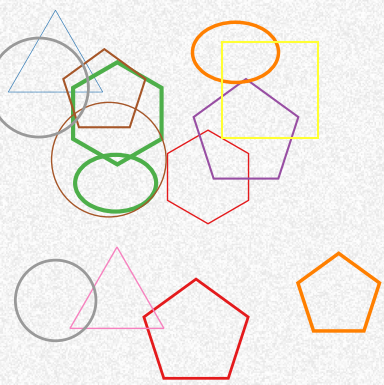[{"shape": "pentagon", "thickness": 2, "radius": 0.71, "center": [0.509, 0.133]}, {"shape": "hexagon", "thickness": 1, "radius": 0.61, "center": [0.54, 0.54]}, {"shape": "triangle", "thickness": 0.5, "radius": 0.71, "center": [0.144, 0.832]}, {"shape": "hexagon", "thickness": 3, "radius": 0.66, "center": [0.305, 0.706]}, {"shape": "oval", "thickness": 3, "radius": 0.53, "center": [0.3, 0.524]}, {"shape": "pentagon", "thickness": 1.5, "radius": 0.71, "center": [0.639, 0.652]}, {"shape": "pentagon", "thickness": 2.5, "radius": 0.56, "center": [0.88, 0.231]}, {"shape": "oval", "thickness": 2.5, "radius": 0.56, "center": [0.612, 0.864]}, {"shape": "square", "thickness": 1.5, "radius": 0.62, "center": [0.702, 0.766]}, {"shape": "pentagon", "thickness": 1.5, "radius": 0.56, "center": [0.271, 0.76]}, {"shape": "circle", "thickness": 1, "radius": 0.74, "center": [0.283, 0.585]}, {"shape": "triangle", "thickness": 1, "radius": 0.7, "center": [0.304, 0.218]}, {"shape": "circle", "thickness": 2, "radius": 0.52, "center": [0.145, 0.22]}, {"shape": "circle", "thickness": 2, "radius": 0.64, "center": [0.101, 0.773]}]